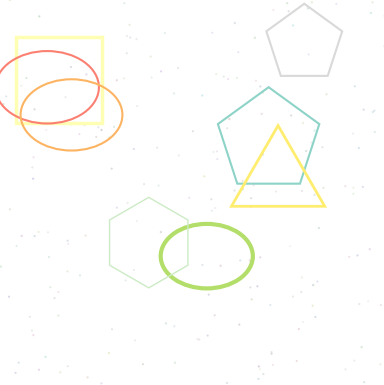[{"shape": "pentagon", "thickness": 1.5, "radius": 0.69, "center": [0.698, 0.635]}, {"shape": "square", "thickness": 2.5, "radius": 0.56, "center": [0.154, 0.792]}, {"shape": "oval", "thickness": 1.5, "radius": 0.67, "center": [0.123, 0.773]}, {"shape": "oval", "thickness": 1.5, "radius": 0.66, "center": [0.186, 0.702]}, {"shape": "oval", "thickness": 3, "radius": 0.6, "center": [0.537, 0.335]}, {"shape": "pentagon", "thickness": 1.5, "radius": 0.52, "center": [0.79, 0.887]}, {"shape": "hexagon", "thickness": 1, "radius": 0.59, "center": [0.386, 0.37]}, {"shape": "triangle", "thickness": 2, "radius": 0.7, "center": [0.722, 0.534]}]